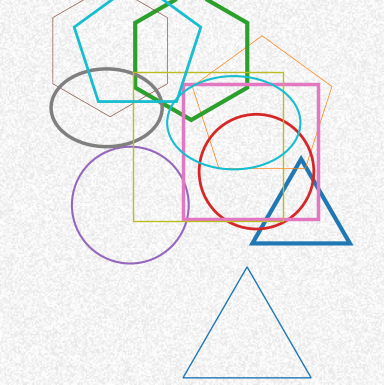[{"shape": "triangle", "thickness": 1, "radius": 0.96, "center": [0.642, 0.115]}, {"shape": "triangle", "thickness": 3, "radius": 0.73, "center": [0.782, 0.441]}, {"shape": "pentagon", "thickness": 0.5, "radius": 0.95, "center": [0.681, 0.716]}, {"shape": "hexagon", "thickness": 3, "radius": 0.84, "center": [0.497, 0.856]}, {"shape": "circle", "thickness": 2, "radius": 0.74, "center": [0.666, 0.554]}, {"shape": "circle", "thickness": 1.5, "radius": 0.76, "center": [0.338, 0.467]}, {"shape": "hexagon", "thickness": 0.5, "radius": 0.86, "center": [0.286, 0.868]}, {"shape": "square", "thickness": 2.5, "radius": 0.88, "center": [0.65, 0.608]}, {"shape": "oval", "thickness": 2.5, "radius": 0.72, "center": [0.277, 0.72]}, {"shape": "square", "thickness": 1, "radius": 0.97, "center": [0.54, 0.619]}, {"shape": "pentagon", "thickness": 2, "radius": 0.86, "center": [0.357, 0.876]}, {"shape": "oval", "thickness": 1.5, "radius": 0.87, "center": [0.607, 0.681]}]